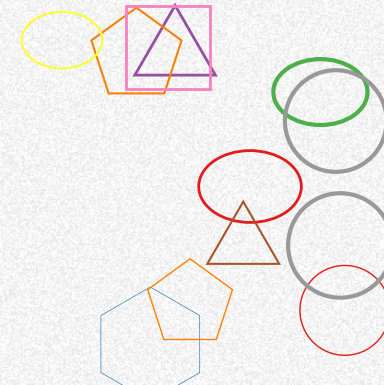[{"shape": "oval", "thickness": 2, "radius": 0.67, "center": [0.649, 0.516]}, {"shape": "circle", "thickness": 1, "radius": 0.58, "center": [0.896, 0.194]}, {"shape": "hexagon", "thickness": 0.5, "radius": 0.74, "center": [0.39, 0.106]}, {"shape": "oval", "thickness": 3, "radius": 0.61, "center": [0.832, 0.761]}, {"shape": "triangle", "thickness": 2, "radius": 0.6, "center": [0.455, 0.865]}, {"shape": "pentagon", "thickness": 1.5, "radius": 0.62, "center": [0.354, 0.857]}, {"shape": "pentagon", "thickness": 1, "radius": 0.58, "center": [0.494, 0.212]}, {"shape": "oval", "thickness": 1.5, "radius": 0.52, "center": [0.161, 0.896]}, {"shape": "triangle", "thickness": 1.5, "radius": 0.54, "center": [0.632, 0.369]}, {"shape": "square", "thickness": 2, "radius": 0.54, "center": [0.437, 0.877]}, {"shape": "circle", "thickness": 3, "radius": 0.68, "center": [0.884, 0.362]}, {"shape": "circle", "thickness": 3, "radius": 0.66, "center": [0.872, 0.686]}]